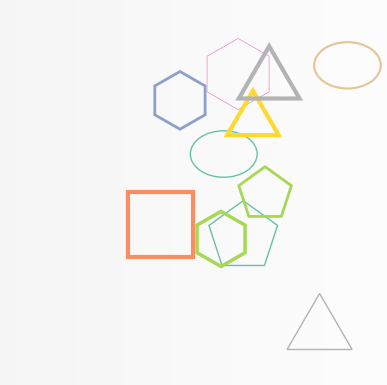[{"shape": "pentagon", "thickness": 1, "radius": 0.47, "center": [0.628, 0.386]}, {"shape": "oval", "thickness": 1, "radius": 0.43, "center": [0.577, 0.6]}, {"shape": "square", "thickness": 3, "radius": 0.42, "center": [0.415, 0.418]}, {"shape": "hexagon", "thickness": 2, "radius": 0.37, "center": [0.464, 0.739]}, {"shape": "hexagon", "thickness": 0.5, "radius": 0.46, "center": [0.614, 0.808]}, {"shape": "pentagon", "thickness": 2, "radius": 0.36, "center": [0.684, 0.496]}, {"shape": "hexagon", "thickness": 2.5, "radius": 0.36, "center": [0.57, 0.379]}, {"shape": "triangle", "thickness": 3, "radius": 0.38, "center": [0.653, 0.688]}, {"shape": "oval", "thickness": 1.5, "radius": 0.43, "center": [0.897, 0.83]}, {"shape": "triangle", "thickness": 1, "radius": 0.48, "center": [0.825, 0.141]}, {"shape": "triangle", "thickness": 3, "radius": 0.45, "center": [0.695, 0.789]}]